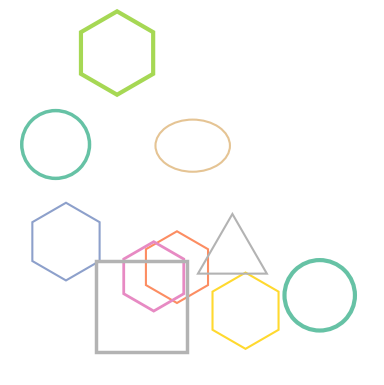[{"shape": "circle", "thickness": 2.5, "radius": 0.44, "center": [0.145, 0.625]}, {"shape": "circle", "thickness": 3, "radius": 0.46, "center": [0.83, 0.233]}, {"shape": "hexagon", "thickness": 1.5, "radius": 0.47, "center": [0.46, 0.306]}, {"shape": "hexagon", "thickness": 1.5, "radius": 0.5, "center": [0.171, 0.372]}, {"shape": "hexagon", "thickness": 2, "radius": 0.45, "center": [0.399, 0.282]}, {"shape": "hexagon", "thickness": 3, "radius": 0.54, "center": [0.304, 0.862]}, {"shape": "hexagon", "thickness": 1.5, "radius": 0.5, "center": [0.638, 0.193]}, {"shape": "oval", "thickness": 1.5, "radius": 0.48, "center": [0.501, 0.622]}, {"shape": "triangle", "thickness": 1.5, "radius": 0.52, "center": [0.604, 0.341]}, {"shape": "square", "thickness": 2.5, "radius": 0.59, "center": [0.368, 0.204]}]